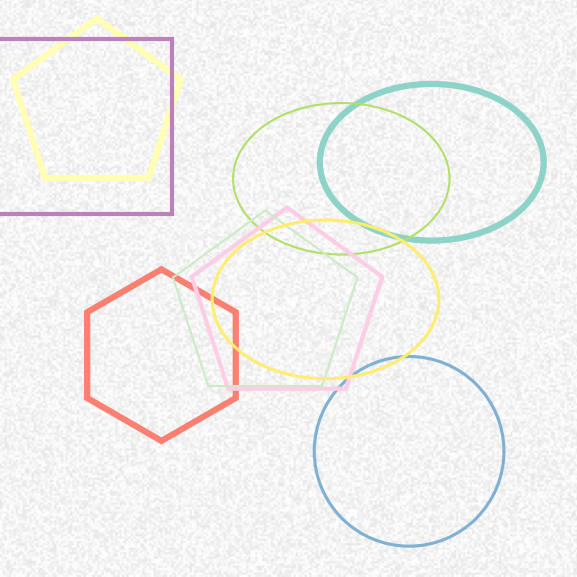[{"shape": "oval", "thickness": 3, "radius": 0.97, "center": [0.748, 0.718]}, {"shape": "pentagon", "thickness": 3, "radius": 0.76, "center": [0.168, 0.814]}, {"shape": "hexagon", "thickness": 3, "radius": 0.74, "center": [0.28, 0.384]}, {"shape": "circle", "thickness": 1.5, "radius": 0.82, "center": [0.708, 0.218]}, {"shape": "oval", "thickness": 1, "radius": 0.94, "center": [0.591, 0.69]}, {"shape": "pentagon", "thickness": 2, "radius": 0.87, "center": [0.497, 0.466]}, {"shape": "square", "thickness": 2, "radius": 0.76, "center": [0.147, 0.78]}, {"shape": "pentagon", "thickness": 1, "radius": 0.84, "center": [0.459, 0.467]}, {"shape": "oval", "thickness": 1.5, "radius": 0.98, "center": [0.564, 0.481]}]